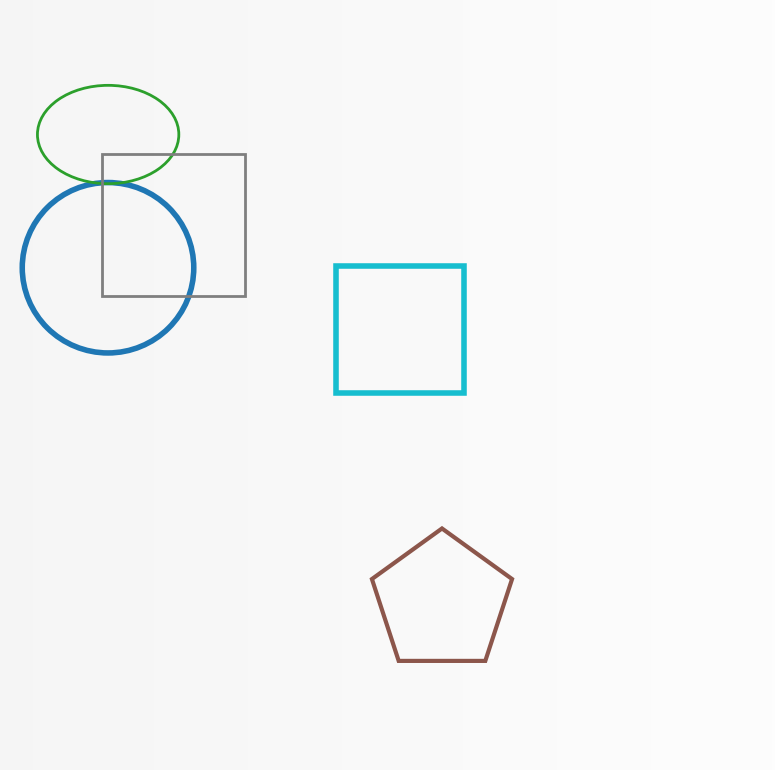[{"shape": "circle", "thickness": 2, "radius": 0.55, "center": [0.139, 0.652]}, {"shape": "oval", "thickness": 1, "radius": 0.46, "center": [0.14, 0.825]}, {"shape": "pentagon", "thickness": 1.5, "radius": 0.48, "center": [0.57, 0.219]}, {"shape": "square", "thickness": 1, "radius": 0.46, "center": [0.224, 0.708]}, {"shape": "square", "thickness": 2, "radius": 0.41, "center": [0.516, 0.572]}]